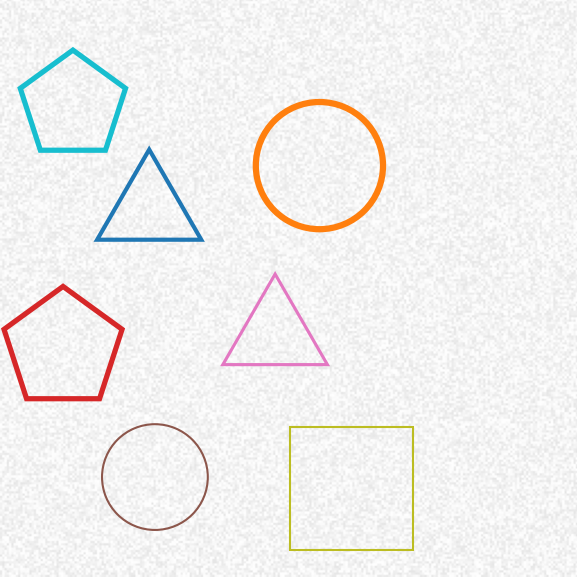[{"shape": "triangle", "thickness": 2, "radius": 0.52, "center": [0.258, 0.636]}, {"shape": "circle", "thickness": 3, "radius": 0.55, "center": [0.553, 0.712]}, {"shape": "pentagon", "thickness": 2.5, "radius": 0.54, "center": [0.109, 0.396]}, {"shape": "circle", "thickness": 1, "radius": 0.46, "center": [0.268, 0.173]}, {"shape": "triangle", "thickness": 1.5, "radius": 0.52, "center": [0.476, 0.42]}, {"shape": "square", "thickness": 1, "radius": 0.53, "center": [0.609, 0.153]}, {"shape": "pentagon", "thickness": 2.5, "radius": 0.48, "center": [0.126, 0.817]}]